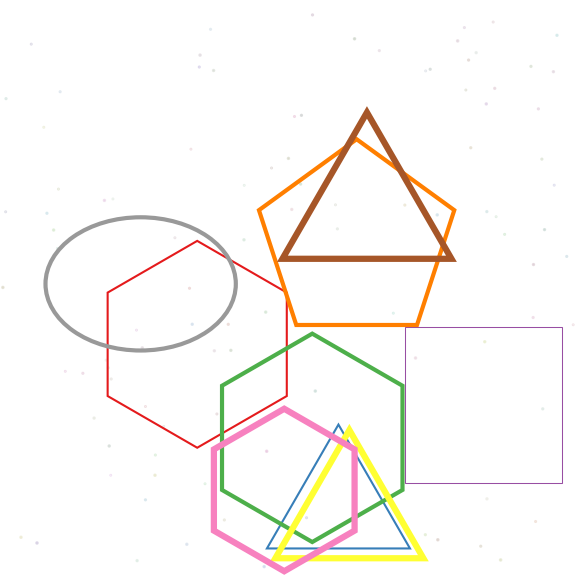[{"shape": "hexagon", "thickness": 1, "radius": 0.9, "center": [0.341, 0.403]}, {"shape": "triangle", "thickness": 1, "radius": 0.72, "center": [0.586, 0.121]}, {"shape": "hexagon", "thickness": 2, "radius": 0.9, "center": [0.541, 0.241]}, {"shape": "square", "thickness": 0.5, "radius": 0.68, "center": [0.837, 0.298]}, {"shape": "pentagon", "thickness": 2, "radius": 0.89, "center": [0.618, 0.58]}, {"shape": "triangle", "thickness": 3, "radius": 0.74, "center": [0.605, 0.106]}, {"shape": "triangle", "thickness": 3, "radius": 0.84, "center": [0.635, 0.635]}, {"shape": "hexagon", "thickness": 3, "radius": 0.7, "center": [0.492, 0.151]}, {"shape": "oval", "thickness": 2, "radius": 0.82, "center": [0.244, 0.508]}]